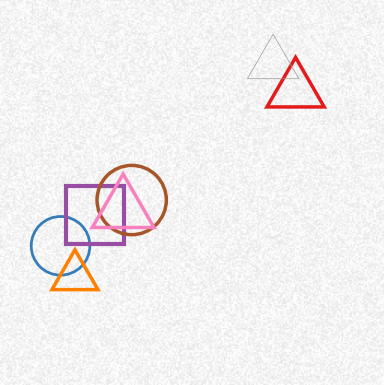[{"shape": "triangle", "thickness": 2.5, "radius": 0.43, "center": [0.768, 0.765]}, {"shape": "circle", "thickness": 2, "radius": 0.38, "center": [0.157, 0.362]}, {"shape": "square", "thickness": 3, "radius": 0.38, "center": [0.247, 0.442]}, {"shape": "triangle", "thickness": 2.5, "radius": 0.34, "center": [0.195, 0.282]}, {"shape": "circle", "thickness": 2.5, "radius": 0.45, "center": [0.342, 0.48]}, {"shape": "triangle", "thickness": 2.5, "radius": 0.46, "center": [0.32, 0.455]}, {"shape": "triangle", "thickness": 0.5, "radius": 0.39, "center": [0.709, 0.834]}]